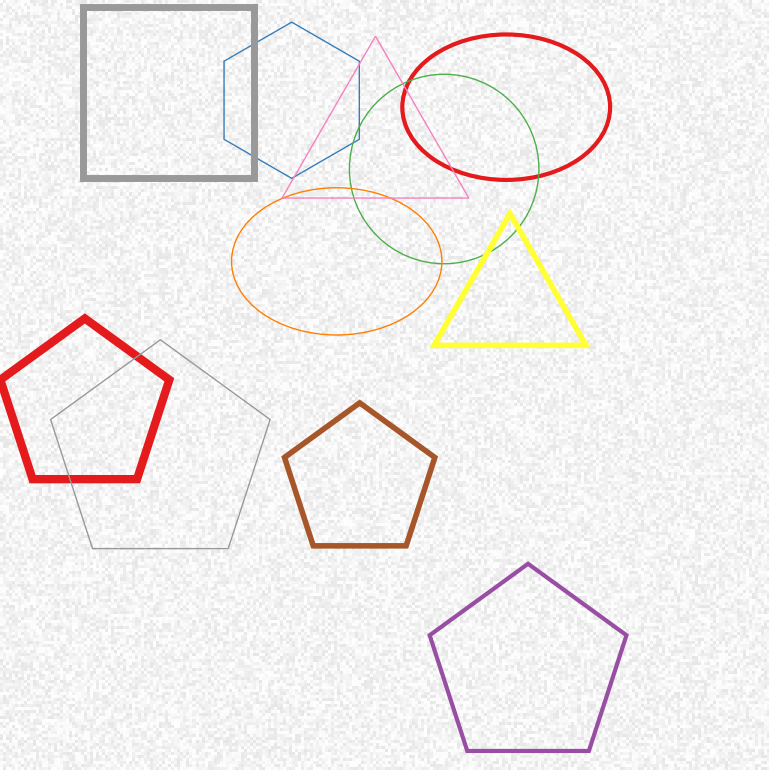[{"shape": "pentagon", "thickness": 3, "radius": 0.58, "center": [0.11, 0.471]}, {"shape": "oval", "thickness": 1.5, "radius": 0.67, "center": [0.657, 0.861]}, {"shape": "hexagon", "thickness": 0.5, "radius": 0.51, "center": [0.379, 0.87]}, {"shape": "circle", "thickness": 0.5, "radius": 0.62, "center": [0.577, 0.781]}, {"shape": "pentagon", "thickness": 1.5, "radius": 0.67, "center": [0.686, 0.133]}, {"shape": "oval", "thickness": 0.5, "radius": 0.68, "center": [0.437, 0.661]}, {"shape": "triangle", "thickness": 2, "radius": 0.57, "center": [0.662, 0.608]}, {"shape": "pentagon", "thickness": 2, "radius": 0.51, "center": [0.467, 0.374]}, {"shape": "triangle", "thickness": 0.5, "radius": 0.7, "center": [0.488, 0.813]}, {"shape": "square", "thickness": 2.5, "radius": 0.55, "center": [0.219, 0.88]}, {"shape": "pentagon", "thickness": 0.5, "radius": 0.75, "center": [0.208, 0.409]}]